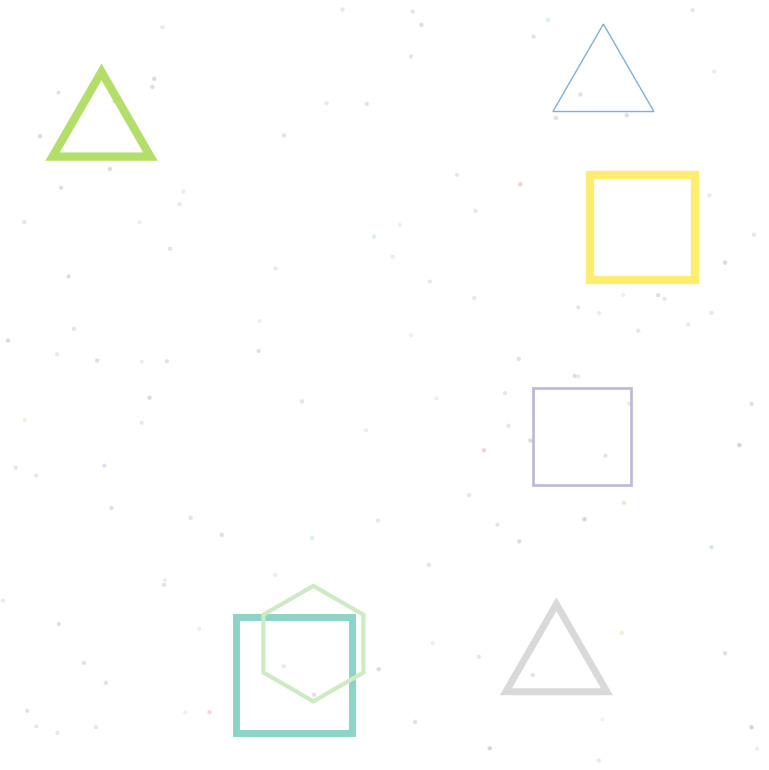[{"shape": "square", "thickness": 2.5, "radius": 0.38, "center": [0.382, 0.124]}, {"shape": "square", "thickness": 1, "radius": 0.32, "center": [0.756, 0.433]}, {"shape": "triangle", "thickness": 0.5, "radius": 0.38, "center": [0.784, 0.893]}, {"shape": "triangle", "thickness": 3, "radius": 0.37, "center": [0.132, 0.833]}, {"shape": "triangle", "thickness": 2.5, "radius": 0.38, "center": [0.723, 0.14]}, {"shape": "hexagon", "thickness": 1.5, "radius": 0.38, "center": [0.407, 0.164]}, {"shape": "square", "thickness": 3, "radius": 0.34, "center": [0.834, 0.704]}]